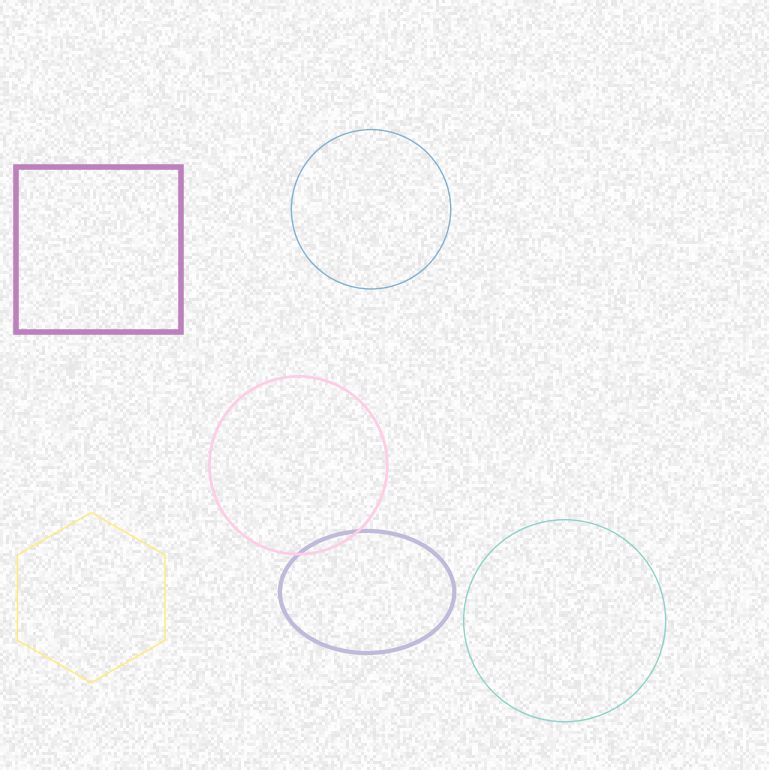[{"shape": "circle", "thickness": 0.5, "radius": 0.66, "center": [0.733, 0.194]}, {"shape": "oval", "thickness": 1.5, "radius": 0.57, "center": [0.477, 0.231]}, {"shape": "circle", "thickness": 0.5, "radius": 0.52, "center": [0.482, 0.728]}, {"shape": "circle", "thickness": 1, "radius": 0.58, "center": [0.387, 0.396]}, {"shape": "square", "thickness": 2, "radius": 0.54, "center": [0.128, 0.676]}, {"shape": "hexagon", "thickness": 0.5, "radius": 0.55, "center": [0.119, 0.224]}]